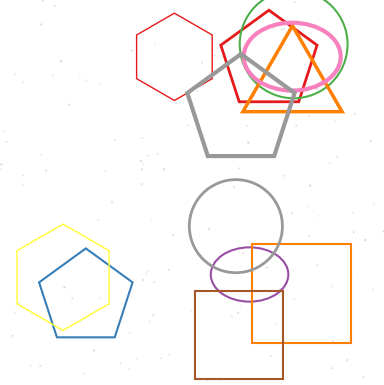[{"shape": "hexagon", "thickness": 1, "radius": 0.57, "center": [0.453, 0.852]}, {"shape": "pentagon", "thickness": 2, "radius": 0.66, "center": [0.699, 0.842]}, {"shape": "pentagon", "thickness": 1.5, "radius": 0.64, "center": [0.223, 0.227]}, {"shape": "circle", "thickness": 1.5, "radius": 0.7, "center": [0.763, 0.885]}, {"shape": "oval", "thickness": 1.5, "radius": 0.5, "center": [0.648, 0.287]}, {"shape": "triangle", "thickness": 2.5, "radius": 0.74, "center": [0.76, 0.784]}, {"shape": "square", "thickness": 1.5, "radius": 0.64, "center": [0.783, 0.237]}, {"shape": "hexagon", "thickness": 1, "radius": 0.69, "center": [0.164, 0.28]}, {"shape": "square", "thickness": 1.5, "radius": 0.57, "center": [0.62, 0.13]}, {"shape": "oval", "thickness": 3, "radius": 0.63, "center": [0.759, 0.853]}, {"shape": "circle", "thickness": 2, "radius": 0.6, "center": [0.613, 0.413]}, {"shape": "pentagon", "thickness": 3, "radius": 0.73, "center": [0.626, 0.713]}]